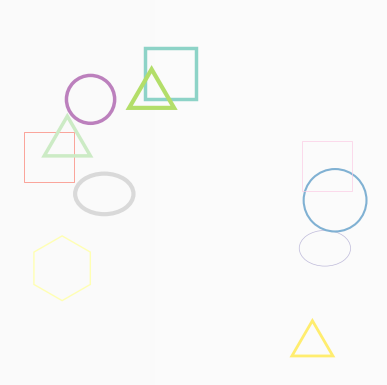[{"shape": "square", "thickness": 2.5, "radius": 0.33, "center": [0.439, 0.809]}, {"shape": "hexagon", "thickness": 1, "radius": 0.42, "center": [0.16, 0.303]}, {"shape": "oval", "thickness": 0.5, "radius": 0.33, "center": [0.838, 0.355]}, {"shape": "square", "thickness": 0.5, "radius": 0.32, "center": [0.126, 0.593]}, {"shape": "circle", "thickness": 1.5, "radius": 0.41, "center": [0.865, 0.48]}, {"shape": "triangle", "thickness": 3, "radius": 0.33, "center": [0.391, 0.753]}, {"shape": "square", "thickness": 0.5, "radius": 0.32, "center": [0.844, 0.569]}, {"shape": "oval", "thickness": 3, "radius": 0.38, "center": [0.269, 0.496]}, {"shape": "circle", "thickness": 2.5, "radius": 0.31, "center": [0.234, 0.742]}, {"shape": "triangle", "thickness": 2.5, "radius": 0.34, "center": [0.174, 0.63]}, {"shape": "triangle", "thickness": 2, "radius": 0.31, "center": [0.806, 0.106]}]